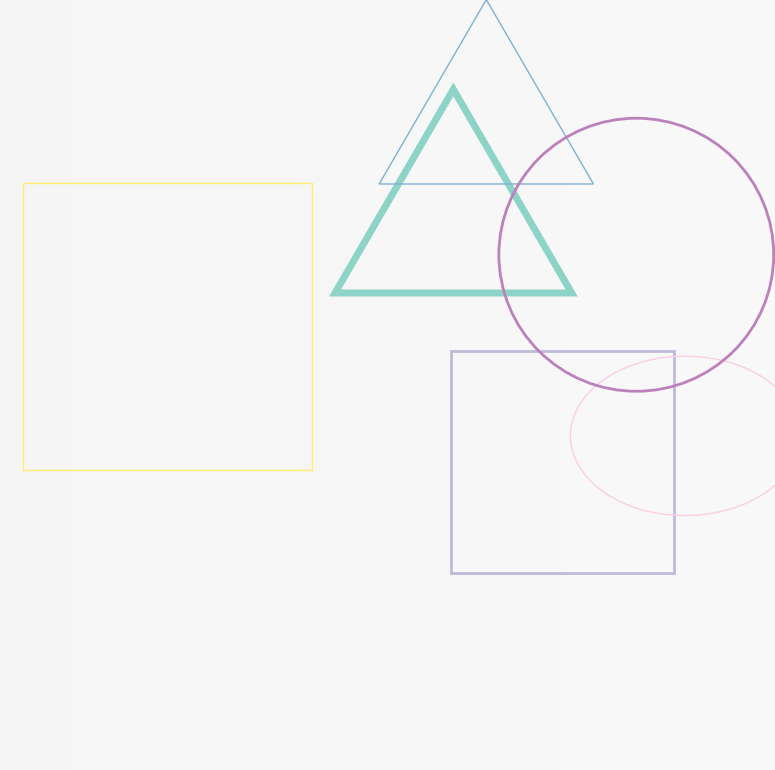[{"shape": "triangle", "thickness": 2.5, "radius": 0.88, "center": [0.585, 0.708]}, {"shape": "square", "thickness": 1, "radius": 0.72, "center": [0.726, 0.4]}, {"shape": "triangle", "thickness": 0.5, "radius": 0.8, "center": [0.627, 0.841]}, {"shape": "oval", "thickness": 0.5, "radius": 0.74, "center": [0.884, 0.434]}, {"shape": "circle", "thickness": 1, "radius": 0.89, "center": [0.821, 0.669]}, {"shape": "square", "thickness": 0.5, "radius": 0.93, "center": [0.217, 0.576]}]